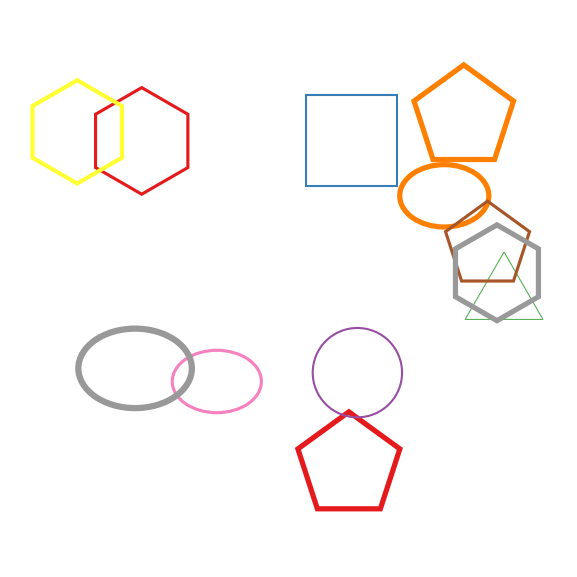[{"shape": "hexagon", "thickness": 1.5, "radius": 0.46, "center": [0.245, 0.755]}, {"shape": "pentagon", "thickness": 2.5, "radius": 0.46, "center": [0.604, 0.193]}, {"shape": "square", "thickness": 1, "radius": 0.39, "center": [0.609, 0.756]}, {"shape": "triangle", "thickness": 0.5, "radius": 0.39, "center": [0.873, 0.485]}, {"shape": "circle", "thickness": 1, "radius": 0.39, "center": [0.619, 0.354]}, {"shape": "pentagon", "thickness": 2.5, "radius": 0.45, "center": [0.803, 0.796]}, {"shape": "oval", "thickness": 2.5, "radius": 0.39, "center": [0.769, 0.66]}, {"shape": "hexagon", "thickness": 2, "radius": 0.45, "center": [0.134, 0.771]}, {"shape": "pentagon", "thickness": 1.5, "radius": 0.38, "center": [0.844, 0.574]}, {"shape": "oval", "thickness": 1.5, "radius": 0.39, "center": [0.375, 0.339]}, {"shape": "oval", "thickness": 3, "radius": 0.49, "center": [0.234, 0.361]}, {"shape": "hexagon", "thickness": 2.5, "radius": 0.41, "center": [0.861, 0.527]}]